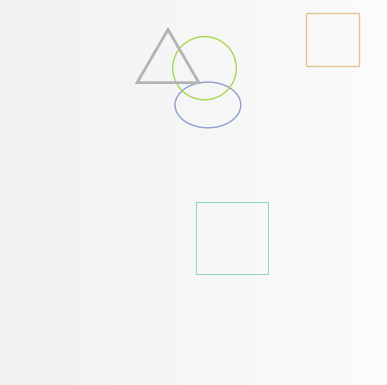[{"shape": "square", "thickness": 0.5, "radius": 0.46, "center": [0.599, 0.382]}, {"shape": "oval", "thickness": 1, "radius": 0.42, "center": [0.537, 0.727]}, {"shape": "circle", "thickness": 1, "radius": 0.41, "center": [0.528, 0.823]}, {"shape": "square", "thickness": 1, "radius": 0.34, "center": [0.858, 0.897]}, {"shape": "triangle", "thickness": 2, "radius": 0.46, "center": [0.434, 0.831]}]